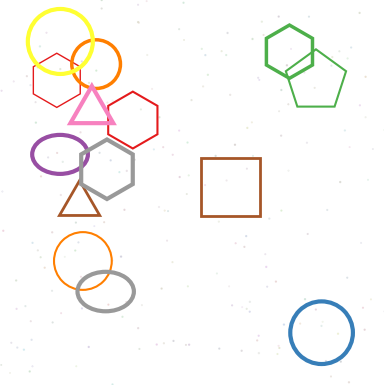[{"shape": "hexagon", "thickness": 1.5, "radius": 0.37, "center": [0.345, 0.688]}, {"shape": "hexagon", "thickness": 1, "radius": 0.35, "center": [0.148, 0.791]}, {"shape": "circle", "thickness": 3, "radius": 0.41, "center": [0.835, 0.136]}, {"shape": "pentagon", "thickness": 1.5, "radius": 0.41, "center": [0.821, 0.79]}, {"shape": "hexagon", "thickness": 2.5, "radius": 0.35, "center": [0.752, 0.866]}, {"shape": "oval", "thickness": 3, "radius": 0.36, "center": [0.156, 0.599]}, {"shape": "circle", "thickness": 2.5, "radius": 0.32, "center": [0.25, 0.833]}, {"shape": "circle", "thickness": 1.5, "radius": 0.38, "center": [0.215, 0.322]}, {"shape": "circle", "thickness": 3, "radius": 0.42, "center": [0.157, 0.892]}, {"shape": "triangle", "thickness": 2, "radius": 0.3, "center": [0.207, 0.471]}, {"shape": "square", "thickness": 2, "radius": 0.38, "center": [0.599, 0.515]}, {"shape": "triangle", "thickness": 3, "radius": 0.32, "center": [0.239, 0.712]}, {"shape": "hexagon", "thickness": 3, "radius": 0.39, "center": [0.278, 0.56]}, {"shape": "oval", "thickness": 3, "radius": 0.37, "center": [0.275, 0.243]}]